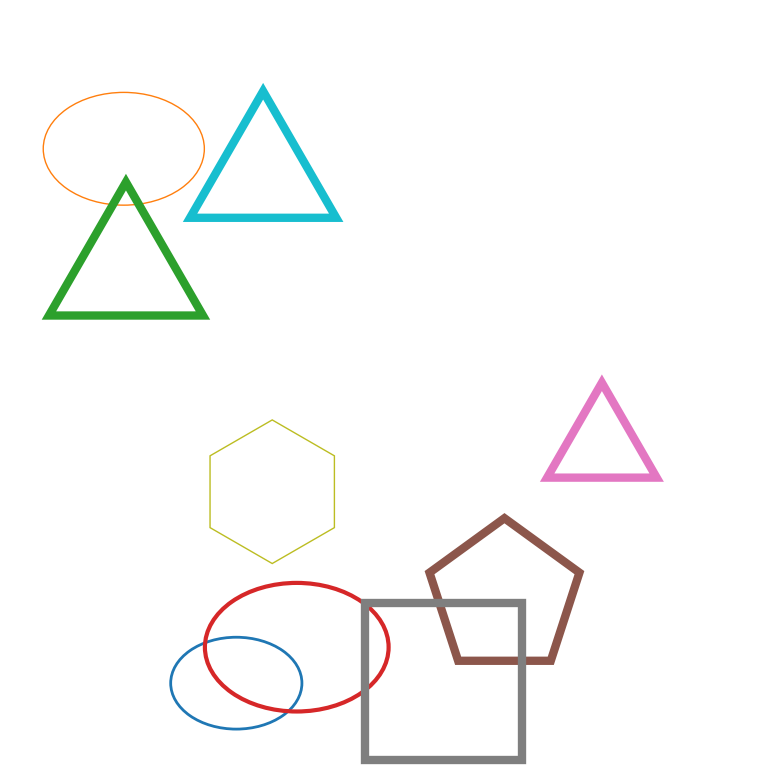[{"shape": "oval", "thickness": 1, "radius": 0.43, "center": [0.307, 0.113]}, {"shape": "oval", "thickness": 0.5, "radius": 0.52, "center": [0.161, 0.807]}, {"shape": "triangle", "thickness": 3, "radius": 0.58, "center": [0.164, 0.648]}, {"shape": "oval", "thickness": 1.5, "radius": 0.6, "center": [0.385, 0.159]}, {"shape": "pentagon", "thickness": 3, "radius": 0.51, "center": [0.655, 0.225]}, {"shape": "triangle", "thickness": 3, "radius": 0.41, "center": [0.782, 0.421]}, {"shape": "square", "thickness": 3, "radius": 0.51, "center": [0.576, 0.115]}, {"shape": "hexagon", "thickness": 0.5, "radius": 0.47, "center": [0.354, 0.361]}, {"shape": "triangle", "thickness": 3, "radius": 0.55, "center": [0.342, 0.772]}]